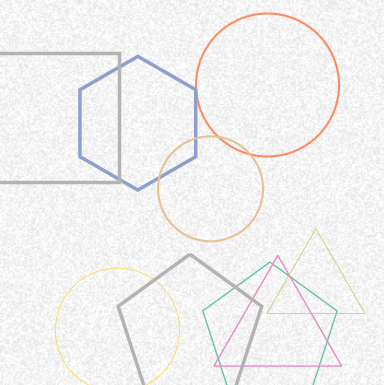[{"shape": "pentagon", "thickness": 1, "radius": 0.92, "center": [0.701, 0.136]}, {"shape": "circle", "thickness": 1.5, "radius": 0.93, "center": [0.695, 0.779]}, {"shape": "hexagon", "thickness": 2.5, "radius": 0.87, "center": [0.358, 0.68]}, {"shape": "triangle", "thickness": 1, "radius": 0.96, "center": [0.722, 0.145]}, {"shape": "triangle", "thickness": 0.5, "radius": 0.74, "center": [0.821, 0.259]}, {"shape": "circle", "thickness": 0.5, "radius": 0.81, "center": [0.305, 0.143]}, {"shape": "circle", "thickness": 1.5, "radius": 0.68, "center": [0.547, 0.51]}, {"shape": "square", "thickness": 2.5, "radius": 0.84, "center": [0.14, 0.694]}, {"shape": "pentagon", "thickness": 2.5, "radius": 0.98, "center": [0.493, 0.144]}]